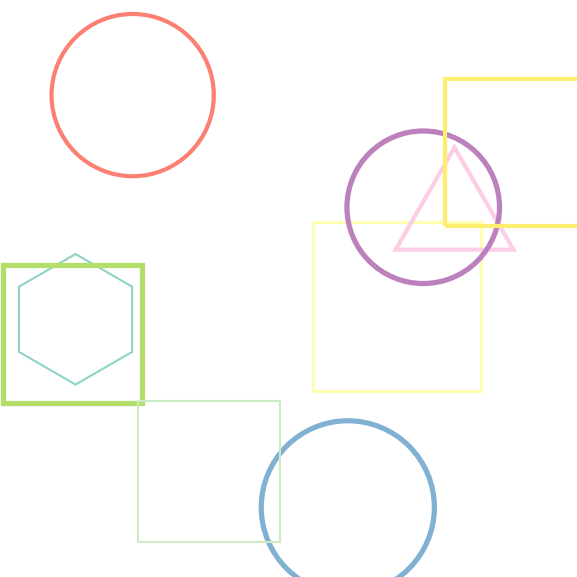[{"shape": "hexagon", "thickness": 1, "radius": 0.57, "center": [0.131, 0.446]}, {"shape": "square", "thickness": 1.5, "radius": 0.73, "center": [0.687, 0.469]}, {"shape": "circle", "thickness": 2, "radius": 0.7, "center": [0.23, 0.834]}, {"shape": "circle", "thickness": 2.5, "radius": 0.75, "center": [0.602, 0.121]}, {"shape": "square", "thickness": 2.5, "radius": 0.6, "center": [0.125, 0.42]}, {"shape": "triangle", "thickness": 2, "radius": 0.59, "center": [0.787, 0.626]}, {"shape": "circle", "thickness": 2.5, "radius": 0.66, "center": [0.733, 0.64]}, {"shape": "square", "thickness": 1, "radius": 0.61, "center": [0.362, 0.183]}, {"shape": "square", "thickness": 2, "radius": 0.64, "center": [0.897, 0.734]}]